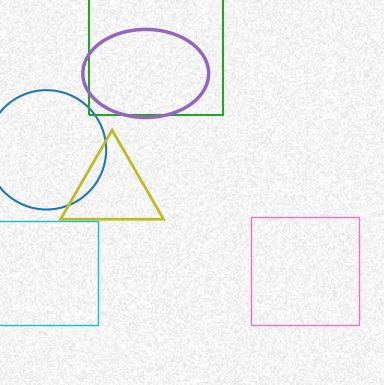[{"shape": "circle", "thickness": 1.5, "radius": 0.78, "center": [0.121, 0.611]}, {"shape": "square", "thickness": 1.5, "radius": 0.87, "center": [0.406, 0.875]}, {"shape": "oval", "thickness": 2.5, "radius": 0.82, "center": [0.379, 0.809]}, {"shape": "square", "thickness": 1, "radius": 0.7, "center": [0.792, 0.295]}, {"shape": "triangle", "thickness": 2, "radius": 0.77, "center": [0.291, 0.508]}, {"shape": "square", "thickness": 1, "radius": 0.67, "center": [0.12, 0.291]}]